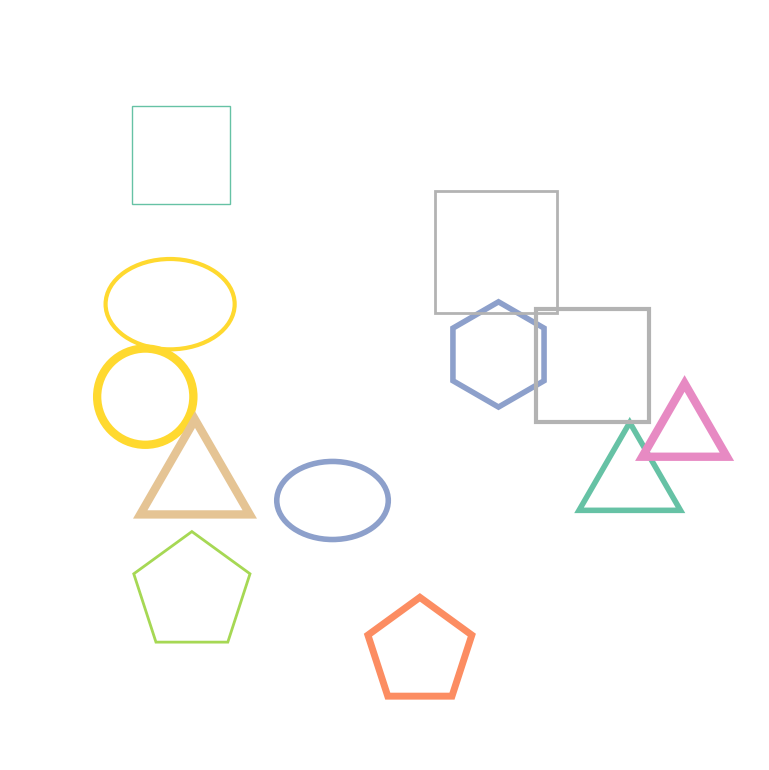[{"shape": "square", "thickness": 0.5, "radius": 0.32, "center": [0.235, 0.799]}, {"shape": "triangle", "thickness": 2, "radius": 0.38, "center": [0.818, 0.375]}, {"shape": "pentagon", "thickness": 2.5, "radius": 0.35, "center": [0.545, 0.153]}, {"shape": "hexagon", "thickness": 2, "radius": 0.34, "center": [0.647, 0.54]}, {"shape": "oval", "thickness": 2, "radius": 0.36, "center": [0.432, 0.35]}, {"shape": "triangle", "thickness": 3, "radius": 0.32, "center": [0.889, 0.439]}, {"shape": "pentagon", "thickness": 1, "radius": 0.4, "center": [0.249, 0.23]}, {"shape": "oval", "thickness": 1.5, "radius": 0.42, "center": [0.221, 0.605]}, {"shape": "circle", "thickness": 3, "radius": 0.31, "center": [0.189, 0.485]}, {"shape": "triangle", "thickness": 3, "radius": 0.41, "center": [0.253, 0.373]}, {"shape": "square", "thickness": 1.5, "radius": 0.37, "center": [0.77, 0.526]}, {"shape": "square", "thickness": 1, "radius": 0.4, "center": [0.644, 0.673]}]